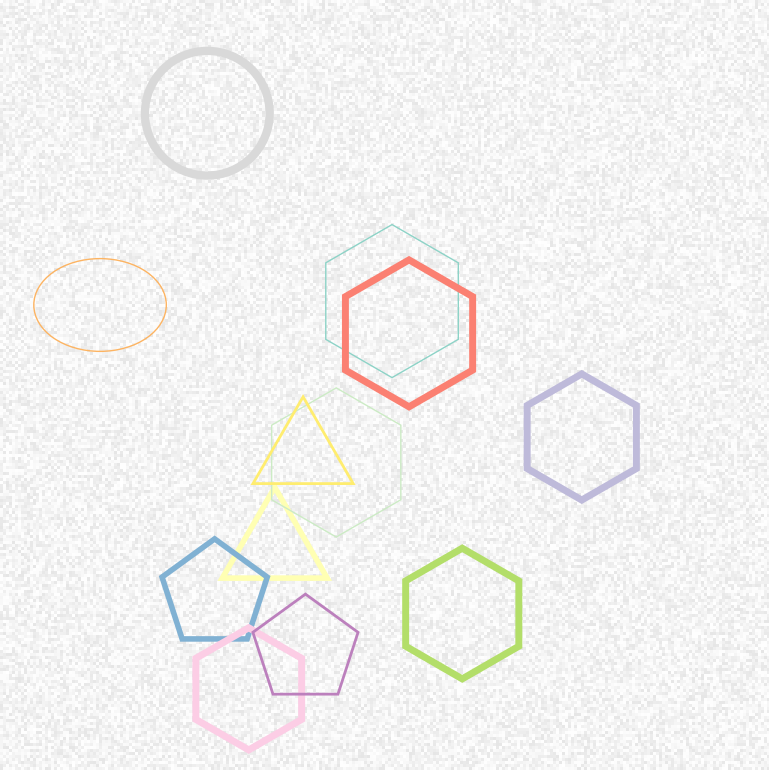[{"shape": "hexagon", "thickness": 0.5, "radius": 0.5, "center": [0.509, 0.609]}, {"shape": "triangle", "thickness": 2, "radius": 0.39, "center": [0.357, 0.289]}, {"shape": "hexagon", "thickness": 2.5, "radius": 0.41, "center": [0.756, 0.432]}, {"shape": "hexagon", "thickness": 2.5, "radius": 0.48, "center": [0.531, 0.567]}, {"shape": "pentagon", "thickness": 2, "radius": 0.36, "center": [0.279, 0.228]}, {"shape": "oval", "thickness": 0.5, "radius": 0.43, "center": [0.13, 0.604]}, {"shape": "hexagon", "thickness": 2.5, "radius": 0.42, "center": [0.6, 0.203]}, {"shape": "hexagon", "thickness": 2.5, "radius": 0.4, "center": [0.323, 0.105]}, {"shape": "circle", "thickness": 3, "radius": 0.4, "center": [0.269, 0.853]}, {"shape": "pentagon", "thickness": 1, "radius": 0.36, "center": [0.397, 0.157]}, {"shape": "hexagon", "thickness": 0.5, "radius": 0.48, "center": [0.437, 0.399]}, {"shape": "triangle", "thickness": 1, "radius": 0.38, "center": [0.394, 0.41]}]